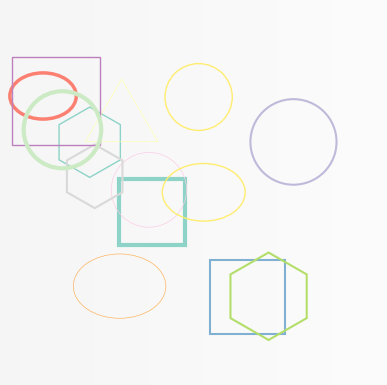[{"shape": "square", "thickness": 3, "radius": 0.43, "center": [0.392, 0.449]}, {"shape": "hexagon", "thickness": 1, "radius": 0.46, "center": [0.232, 0.631]}, {"shape": "triangle", "thickness": 0.5, "radius": 0.54, "center": [0.314, 0.686]}, {"shape": "circle", "thickness": 1.5, "radius": 0.56, "center": [0.757, 0.631]}, {"shape": "oval", "thickness": 2.5, "radius": 0.43, "center": [0.111, 0.751]}, {"shape": "square", "thickness": 1.5, "radius": 0.48, "center": [0.639, 0.228]}, {"shape": "oval", "thickness": 0.5, "radius": 0.6, "center": [0.309, 0.257]}, {"shape": "hexagon", "thickness": 1.5, "radius": 0.57, "center": [0.693, 0.231]}, {"shape": "circle", "thickness": 0.5, "radius": 0.49, "center": [0.384, 0.507]}, {"shape": "hexagon", "thickness": 1.5, "radius": 0.41, "center": [0.244, 0.542]}, {"shape": "square", "thickness": 1, "radius": 0.57, "center": [0.144, 0.738]}, {"shape": "circle", "thickness": 3, "radius": 0.5, "center": [0.161, 0.663]}, {"shape": "oval", "thickness": 1, "radius": 0.53, "center": [0.526, 0.5]}, {"shape": "circle", "thickness": 1, "radius": 0.43, "center": [0.513, 0.748]}]